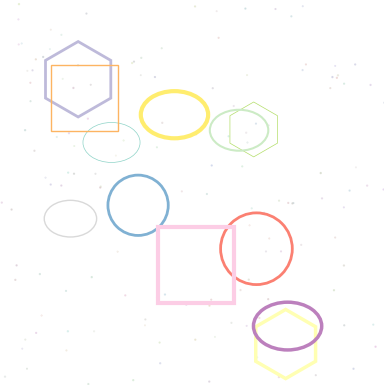[{"shape": "oval", "thickness": 0.5, "radius": 0.37, "center": [0.29, 0.63]}, {"shape": "hexagon", "thickness": 2.5, "radius": 0.45, "center": [0.742, 0.106]}, {"shape": "hexagon", "thickness": 2, "radius": 0.49, "center": [0.203, 0.794]}, {"shape": "circle", "thickness": 2, "radius": 0.47, "center": [0.666, 0.354]}, {"shape": "circle", "thickness": 2, "radius": 0.39, "center": [0.359, 0.467]}, {"shape": "square", "thickness": 1, "radius": 0.43, "center": [0.22, 0.745]}, {"shape": "hexagon", "thickness": 0.5, "radius": 0.36, "center": [0.659, 0.664]}, {"shape": "square", "thickness": 3, "radius": 0.49, "center": [0.51, 0.312]}, {"shape": "oval", "thickness": 1, "radius": 0.34, "center": [0.183, 0.432]}, {"shape": "oval", "thickness": 2.5, "radius": 0.44, "center": [0.747, 0.153]}, {"shape": "oval", "thickness": 1.5, "radius": 0.38, "center": [0.621, 0.662]}, {"shape": "oval", "thickness": 3, "radius": 0.44, "center": [0.453, 0.702]}]